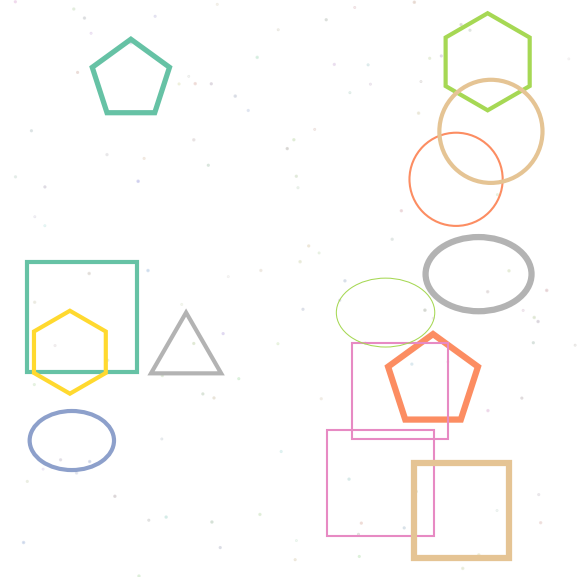[{"shape": "square", "thickness": 2, "radius": 0.48, "center": [0.142, 0.449]}, {"shape": "pentagon", "thickness": 2.5, "radius": 0.35, "center": [0.227, 0.861]}, {"shape": "pentagon", "thickness": 3, "radius": 0.41, "center": [0.75, 0.339]}, {"shape": "circle", "thickness": 1, "radius": 0.4, "center": [0.79, 0.689]}, {"shape": "oval", "thickness": 2, "radius": 0.37, "center": [0.124, 0.236]}, {"shape": "square", "thickness": 1, "radius": 0.46, "center": [0.659, 0.162]}, {"shape": "square", "thickness": 1, "radius": 0.41, "center": [0.692, 0.322]}, {"shape": "oval", "thickness": 0.5, "radius": 0.43, "center": [0.668, 0.458]}, {"shape": "hexagon", "thickness": 2, "radius": 0.42, "center": [0.844, 0.892]}, {"shape": "hexagon", "thickness": 2, "radius": 0.36, "center": [0.121, 0.389]}, {"shape": "circle", "thickness": 2, "radius": 0.45, "center": [0.85, 0.772]}, {"shape": "square", "thickness": 3, "radius": 0.41, "center": [0.8, 0.115]}, {"shape": "oval", "thickness": 3, "radius": 0.46, "center": [0.829, 0.524]}, {"shape": "triangle", "thickness": 2, "radius": 0.35, "center": [0.322, 0.388]}]